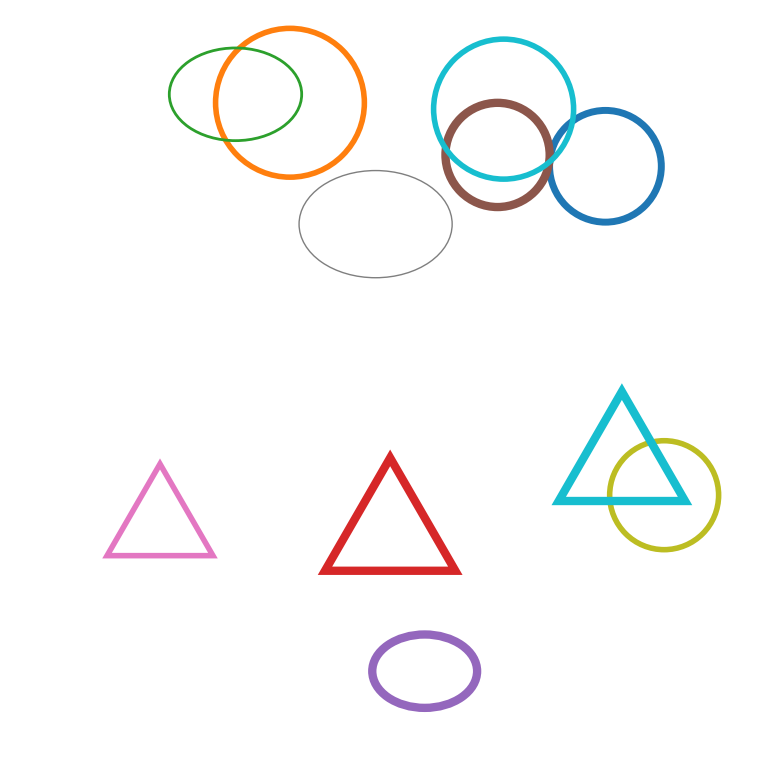[{"shape": "circle", "thickness": 2.5, "radius": 0.36, "center": [0.786, 0.784]}, {"shape": "circle", "thickness": 2, "radius": 0.48, "center": [0.377, 0.867]}, {"shape": "oval", "thickness": 1, "radius": 0.43, "center": [0.306, 0.878]}, {"shape": "triangle", "thickness": 3, "radius": 0.49, "center": [0.507, 0.308]}, {"shape": "oval", "thickness": 3, "radius": 0.34, "center": [0.552, 0.128]}, {"shape": "circle", "thickness": 3, "radius": 0.34, "center": [0.646, 0.799]}, {"shape": "triangle", "thickness": 2, "radius": 0.4, "center": [0.208, 0.318]}, {"shape": "oval", "thickness": 0.5, "radius": 0.5, "center": [0.488, 0.709]}, {"shape": "circle", "thickness": 2, "radius": 0.35, "center": [0.863, 0.357]}, {"shape": "triangle", "thickness": 3, "radius": 0.47, "center": [0.808, 0.397]}, {"shape": "circle", "thickness": 2, "radius": 0.45, "center": [0.654, 0.858]}]